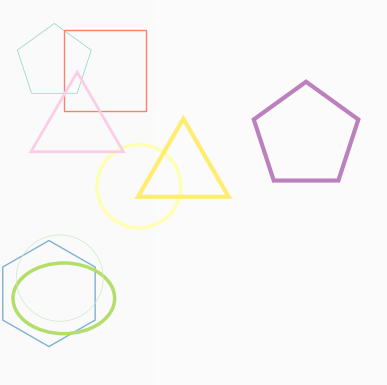[{"shape": "pentagon", "thickness": 0.5, "radius": 0.5, "center": [0.14, 0.839]}, {"shape": "circle", "thickness": 2.5, "radius": 0.54, "center": [0.358, 0.516]}, {"shape": "square", "thickness": 1, "radius": 0.52, "center": [0.271, 0.817]}, {"shape": "hexagon", "thickness": 1, "radius": 0.69, "center": [0.126, 0.238]}, {"shape": "oval", "thickness": 2.5, "radius": 0.66, "center": [0.165, 0.225]}, {"shape": "triangle", "thickness": 2, "radius": 0.69, "center": [0.199, 0.675]}, {"shape": "pentagon", "thickness": 3, "radius": 0.71, "center": [0.79, 0.646]}, {"shape": "circle", "thickness": 0.5, "radius": 0.56, "center": [0.154, 0.278]}, {"shape": "triangle", "thickness": 3, "radius": 0.68, "center": [0.473, 0.556]}]